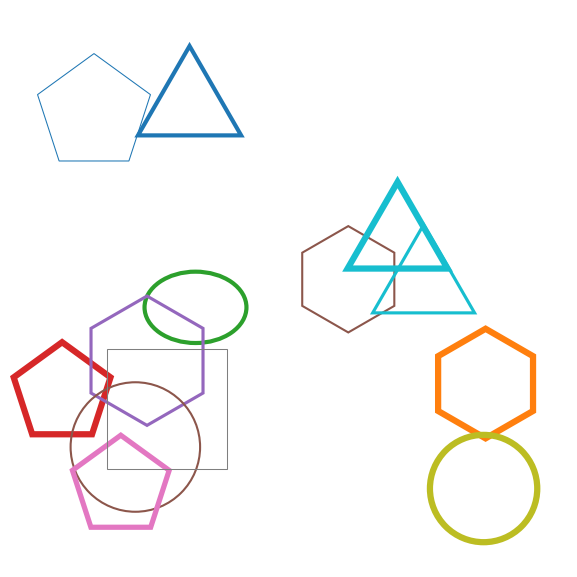[{"shape": "pentagon", "thickness": 0.5, "radius": 0.51, "center": [0.163, 0.804]}, {"shape": "triangle", "thickness": 2, "radius": 0.52, "center": [0.328, 0.816]}, {"shape": "hexagon", "thickness": 3, "radius": 0.47, "center": [0.841, 0.335]}, {"shape": "oval", "thickness": 2, "radius": 0.44, "center": [0.339, 0.467]}, {"shape": "pentagon", "thickness": 3, "radius": 0.44, "center": [0.108, 0.318]}, {"shape": "hexagon", "thickness": 1.5, "radius": 0.56, "center": [0.255, 0.375]}, {"shape": "circle", "thickness": 1, "radius": 0.56, "center": [0.234, 0.225]}, {"shape": "hexagon", "thickness": 1, "radius": 0.46, "center": [0.603, 0.516]}, {"shape": "pentagon", "thickness": 2.5, "radius": 0.44, "center": [0.209, 0.157]}, {"shape": "square", "thickness": 0.5, "radius": 0.52, "center": [0.289, 0.291]}, {"shape": "circle", "thickness": 3, "radius": 0.46, "center": [0.837, 0.153]}, {"shape": "triangle", "thickness": 1.5, "radius": 0.51, "center": [0.734, 0.508]}, {"shape": "triangle", "thickness": 3, "radius": 0.5, "center": [0.688, 0.584]}]